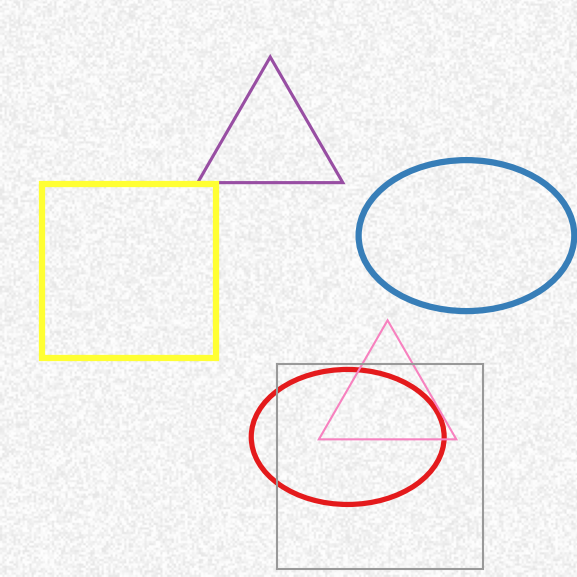[{"shape": "oval", "thickness": 2.5, "radius": 0.84, "center": [0.602, 0.243]}, {"shape": "oval", "thickness": 3, "radius": 0.93, "center": [0.808, 0.591]}, {"shape": "triangle", "thickness": 1.5, "radius": 0.73, "center": [0.468, 0.755]}, {"shape": "square", "thickness": 3, "radius": 0.75, "center": [0.223, 0.53]}, {"shape": "triangle", "thickness": 1, "radius": 0.69, "center": [0.671, 0.307]}, {"shape": "square", "thickness": 1, "radius": 0.89, "center": [0.658, 0.191]}]